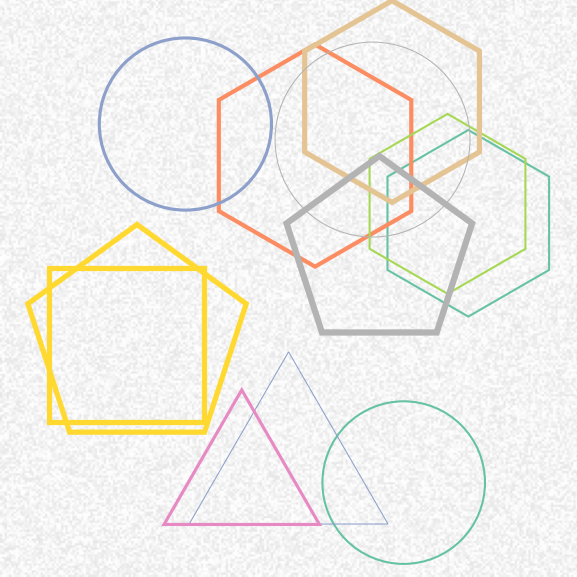[{"shape": "circle", "thickness": 1, "radius": 0.7, "center": [0.699, 0.163]}, {"shape": "hexagon", "thickness": 1, "radius": 0.81, "center": [0.811, 0.613]}, {"shape": "hexagon", "thickness": 2, "radius": 0.96, "center": [0.546, 0.73]}, {"shape": "triangle", "thickness": 0.5, "radius": 0.99, "center": [0.5, 0.191]}, {"shape": "circle", "thickness": 1.5, "radius": 0.75, "center": [0.321, 0.784]}, {"shape": "triangle", "thickness": 1.5, "radius": 0.78, "center": [0.419, 0.169]}, {"shape": "hexagon", "thickness": 1, "radius": 0.78, "center": [0.775, 0.646]}, {"shape": "square", "thickness": 2.5, "radius": 0.67, "center": [0.219, 0.402]}, {"shape": "pentagon", "thickness": 2.5, "radius": 0.99, "center": [0.237, 0.412]}, {"shape": "hexagon", "thickness": 2.5, "radius": 0.87, "center": [0.679, 0.823]}, {"shape": "pentagon", "thickness": 3, "radius": 0.84, "center": [0.657, 0.56]}, {"shape": "circle", "thickness": 0.5, "radius": 0.84, "center": [0.645, 0.757]}]